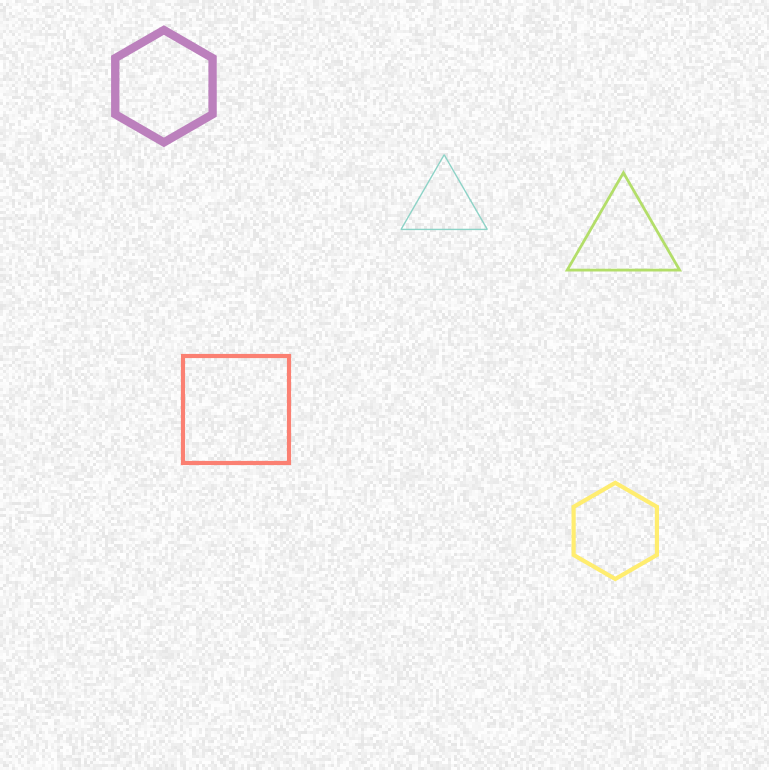[{"shape": "triangle", "thickness": 0.5, "radius": 0.32, "center": [0.577, 0.734]}, {"shape": "square", "thickness": 1.5, "radius": 0.35, "center": [0.306, 0.468]}, {"shape": "triangle", "thickness": 1, "radius": 0.42, "center": [0.81, 0.691]}, {"shape": "hexagon", "thickness": 3, "radius": 0.36, "center": [0.213, 0.888]}, {"shape": "hexagon", "thickness": 1.5, "radius": 0.31, "center": [0.799, 0.311]}]